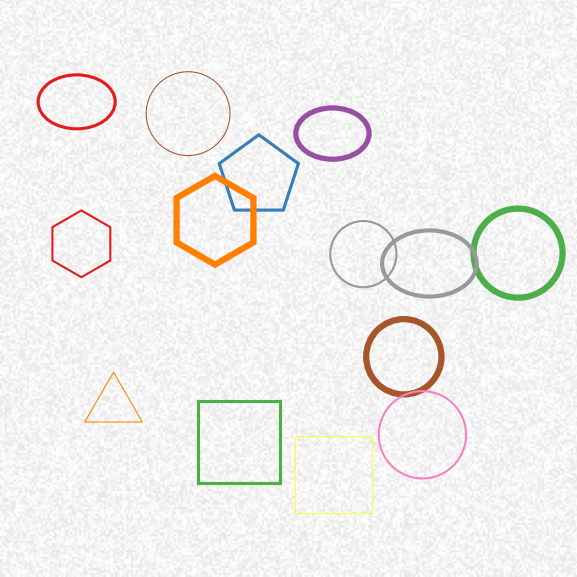[{"shape": "hexagon", "thickness": 1, "radius": 0.29, "center": [0.141, 0.577]}, {"shape": "oval", "thickness": 1.5, "radius": 0.33, "center": [0.133, 0.823]}, {"shape": "pentagon", "thickness": 1.5, "radius": 0.36, "center": [0.448, 0.694]}, {"shape": "square", "thickness": 1.5, "radius": 0.35, "center": [0.414, 0.234]}, {"shape": "circle", "thickness": 3, "radius": 0.39, "center": [0.897, 0.561]}, {"shape": "oval", "thickness": 2.5, "radius": 0.32, "center": [0.576, 0.768]}, {"shape": "hexagon", "thickness": 3, "radius": 0.38, "center": [0.372, 0.618]}, {"shape": "triangle", "thickness": 0.5, "radius": 0.29, "center": [0.197, 0.297]}, {"shape": "square", "thickness": 0.5, "radius": 0.33, "center": [0.578, 0.177]}, {"shape": "circle", "thickness": 0.5, "radius": 0.36, "center": [0.326, 0.802]}, {"shape": "circle", "thickness": 3, "radius": 0.33, "center": [0.699, 0.381]}, {"shape": "circle", "thickness": 1, "radius": 0.38, "center": [0.731, 0.246]}, {"shape": "circle", "thickness": 1, "radius": 0.29, "center": [0.629, 0.559]}, {"shape": "oval", "thickness": 2, "radius": 0.41, "center": [0.744, 0.543]}]